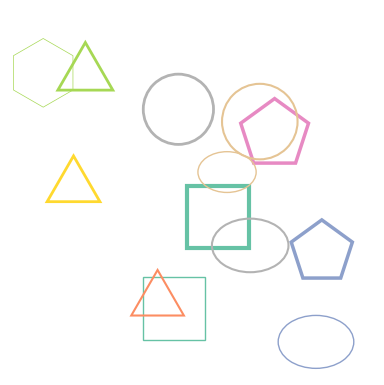[{"shape": "square", "thickness": 3, "radius": 0.4, "center": [0.566, 0.436]}, {"shape": "square", "thickness": 1, "radius": 0.41, "center": [0.451, 0.198]}, {"shape": "triangle", "thickness": 1.5, "radius": 0.39, "center": [0.409, 0.22]}, {"shape": "pentagon", "thickness": 2.5, "radius": 0.42, "center": [0.836, 0.345]}, {"shape": "oval", "thickness": 1, "radius": 0.49, "center": [0.821, 0.112]}, {"shape": "pentagon", "thickness": 2.5, "radius": 0.46, "center": [0.713, 0.651]}, {"shape": "triangle", "thickness": 2, "radius": 0.41, "center": [0.222, 0.807]}, {"shape": "hexagon", "thickness": 0.5, "radius": 0.45, "center": [0.112, 0.811]}, {"shape": "triangle", "thickness": 2, "radius": 0.4, "center": [0.191, 0.516]}, {"shape": "circle", "thickness": 1.5, "radius": 0.49, "center": [0.675, 0.684]}, {"shape": "oval", "thickness": 1, "radius": 0.38, "center": [0.59, 0.553]}, {"shape": "oval", "thickness": 1.5, "radius": 0.5, "center": [0.65, 0.363]}, {"shape": "circle", "thickness": 2, "radius": 0.46, "center": [0.463, 0.716]}]